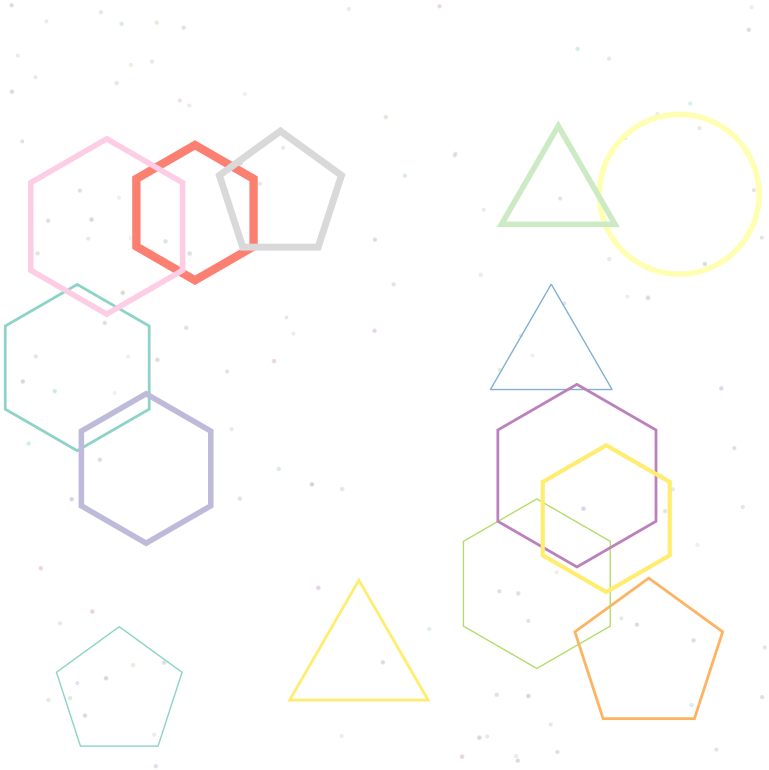[{"shape": "hexagon", "thickness": 1, "radius": 0.54, "center": [0.1, 0.523]}, {"shape": "pentagon", "thickness": 0.5, "radius": 0.43, "center": [0.155, 0.1]}, {"shape": "circle", "thickness": 2, "radius": 0.52, "center": [0.882, 0.748]}, {"shape": "hexagon", "thickness": 2, "radius": 0.49, "center": [0.19, 0.392]}, {"shape": "hexagon", "thickness": 3, "radius": 0.44, "center": [0.253, 0.724]}, {"shape": "triangle", "thickness": 0.5, "radius": 0.46, "center": [0.716, 0.54]}, {"shape": "pentagon", "thickness": 1, "radius": 0.5, "center": [0.843, 0.148]}, {"shape": "hexagon", "thickness": 0.5, "radius": 0.55, "center": [0.697, 0.242]}, {"shape": "hexagon", "thickness": 2, "radius": 0.57, "center": [0.139, 0.706]}, {"shape": "pentagon", "thickness": 2.5, "radius": 0.42, "center": [0.364, 0.746]}, {"shape": "hexagon", "thickness": 1, "radius": 0.59, "center": [0.749, 0.382]}, {"shape": "triangle", "thickness": 2, "radius": 0.43, "center": [0.725, 0.751]}, {"shape": "hexagon", "thickness": 1.5, "radius": 0.48, "center": [0.787, 0.326]}, {"shape": "triangle", "thickness": 1, "radius": 0.52, "center": [0.466, 0.143]}]